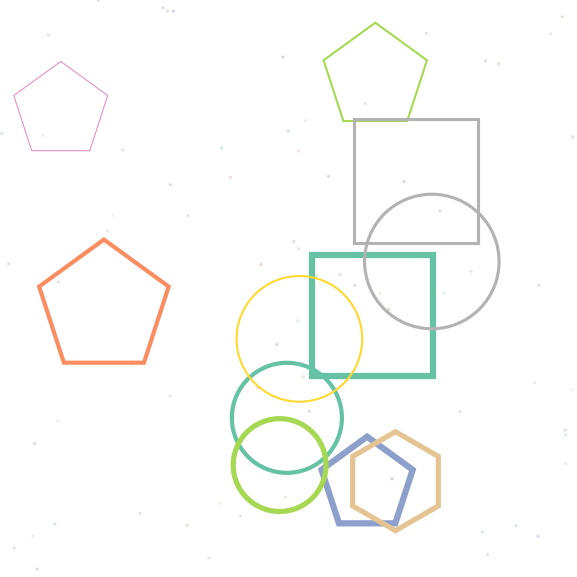[{"shape": "square", "thickness": 3, "radius": 0.52, "center": [0.645, 0.452]}, {"shape": "circle", "thickness": 2, "radius": 0.48, "center": [0.497, 0.276]}, {"shape": "pentagon", "thickness": 2, "radius": 0.59, "center": [0.18, 0.466]}, {"shape": "pentagon", "thickness": 3, "radius": 0.41, "center": [0.636, 0.16]}, {"shape": "pentagon", "thickness": 0.5, "radius": 0.43, "center": [0.105, 0.807]}, {"shape": "circle", "thickness": 2.5, "radius": 0.4, "center": [0.484, 0.194]}, {"shape": "pentagon", "thickness": 1, "radius": 0.47, "center": [0.65, 0.866]}, {"shape": "circle", "thickness": 1, "radius": 0.54, "center": [0.518, 0.412]}, {"shape": "hexagon", "thickness": 2.5, "radius": 0.43, "center": [0.685, 0.166]}, {"shape": "square", "thickness": 1.5, "radius": 0.54, "center": [0.721, 0.686]}, {"shape": "circle", "thickness": 1.5, "radius": 0.58, "center": [0.748, 0.546]}]